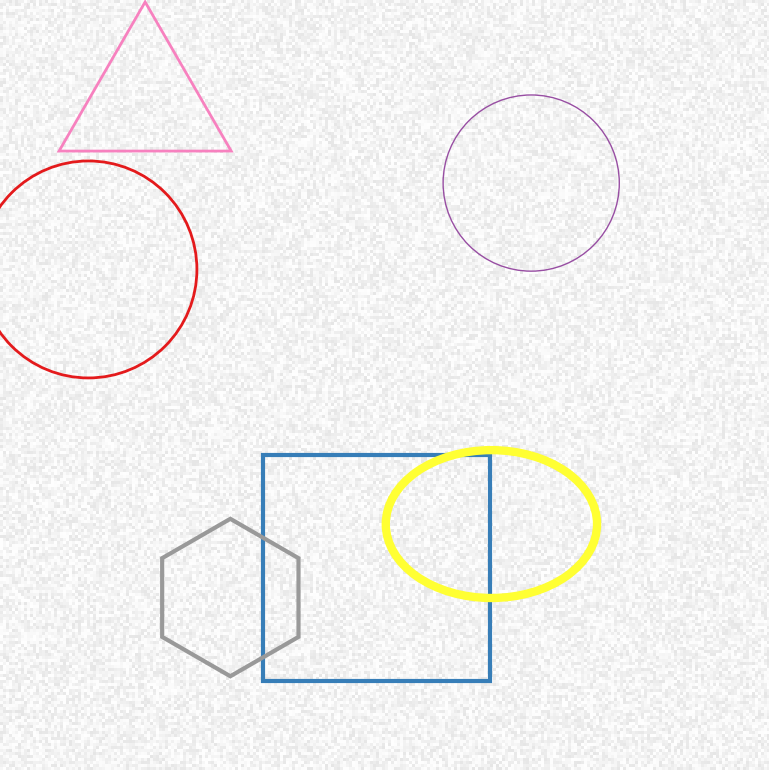[{"shape": "circle", "thickness": 1, "radius": 0.7, "center": [0.115, 0.65]}, {"shape": "square", "thickness": 1.5, "radius": 0.74, "center": [0.489, 0.262]}, {"shape": "circle", "thickness": 0.5, "radius": 0.57, "center": [0.69, 0.762]}, {"shape": "oval", "thickness": 3, "radius": 0.69, "center": [0.638, 0.319]}, {"shape": "triangle", "thickness": 1, "radius": 0.65, "center": [0.188, 0.868]}, {"shape": "hexagon", "thickness": 1.5, "radius": 0.51, "center": [0.299, 0.224]}]